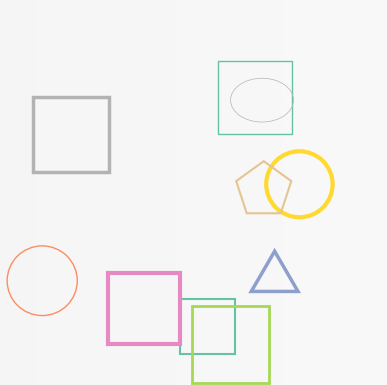[{"shape": "square", "thickness": 1, "radius": 0.48, "center": [0.658, 0.746]}, {"shape": "square", "thickness": 1.5, "radius": 0.36, "center": [0.536, 0.153]}, {"shape": "circle", "thickness": 1, "radius": 0.45, "center": [0.109, 0.271]}, {"shape": "triangle", "thickness": 2.5, "radius": 0.35, "center": [0.709, 0.278]}, {"shape": "square", "thickness": 3, "radius": 0.46, "center": [0.372, 0.198]}, {"shape": "square", "thickness": 2, "radius": 0.5, "center": [0.595, 0.105]}, {"shape": "circle", "thickness": 3, "radius": 0.43, "center": [0.773, 0.521]}, {"shape": "pentagon", "thickness": 1.5, "radius": 0.37, "center": [0.681, 0.507]}, {"shape": "square", "thickness": 2.5, "radius": 0.49, "center": [0.182, 0.65]}, {"shape": "oval", "thickness": 0.5, "radius": 0.41, "center": [0.676, 0.74]}]